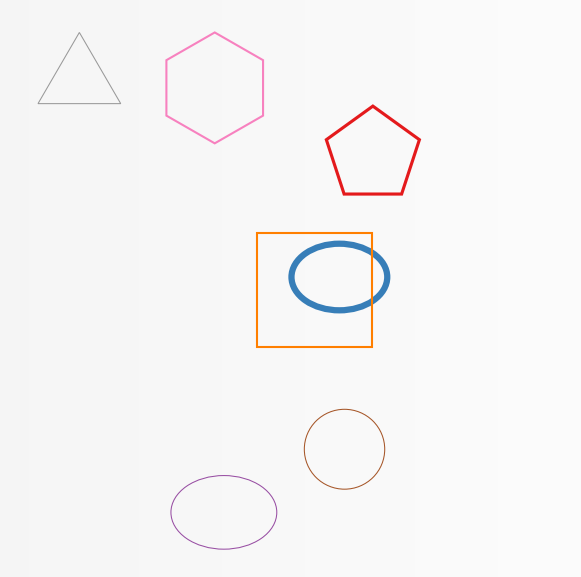[{"shape": "pentagon", "thickness": 1.5, "radius": 0.42, "center": [0.642, 0.731]}, {"shape": "oval", "thickness": 3, "radius": 0.41, "center": [0.584, 0.519]}, {"shape": "oval", "thickness": 0.5, "radius": 0.46, "center": [0.385, 0.112]}, {"shape": "square", "thickness": 1, "radius": 0.5, "center": [0.541, 0.497]}, {"shape": "circle", "thickness": 0.5, "radius": 0.35, "center": [0.593, 0.221]}, {"shape": "hexagon", "thickness": 1, "radius": 0.48, "center": [0.369, 0.847]}, {"shape": "triangle", "thickness": 0.5, "radius": 0.41, "center": [0.137, 0.861]}]